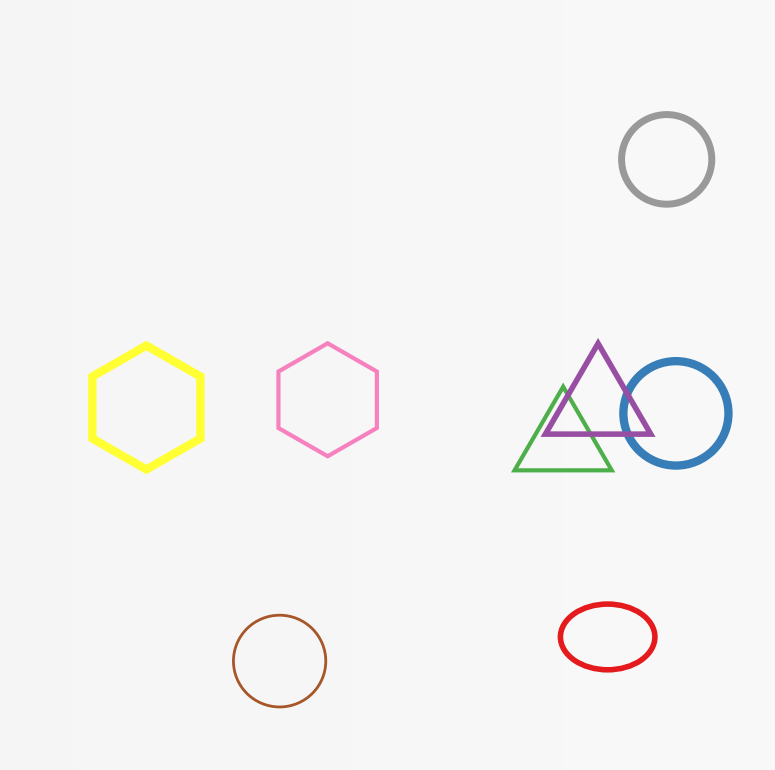[{"shape": "oval", "thickness": 2, "radius": 0.3, "center": [0.784, 0.173]}, {"shape": "circle", "thickness": 3, "radius": 0.34, "center": [0.872, 0.463]}, {"shape": "triangle", "thickness": 1.5, "radius": 0.36, "center": [0.727, 0.425]}, {"shape": "triangle", "thickness": 2, "radius": 0.39, "center": [0.772, 0.475]}, {"shape": "hexagon", "thickness": 3, "radius": 0.4, "center": [0.189, 0.471]}, {"shape": "circle", "thickness": 1, "radius": 0.3, "center": [0.361, 0.141]}, {"shape": "hexagon", "thickness": 1.5, "radius": 0.37, "center": [0.423, 0.481]}, {"shape": "circle", "thickness": 2.5, "radius": 0.29, "center": [0.86, 0.793]}]